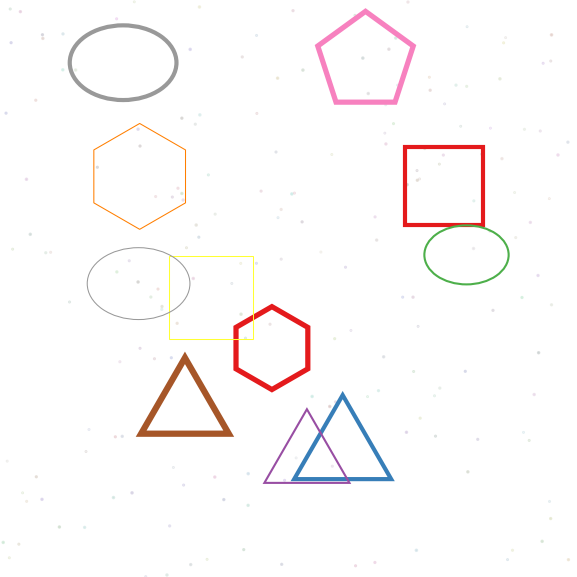[{"shape": "hexagon", "thickness": 2.5, "radius": 0.36, "center": [0.471, 0.396]}, {"shape": "square", "thickness": 2, "radius": 0.34, "center": [0.768, 0.676]}, {"shape": "triangle", "thickness": 2, "radius": 0.48, "center": [0.593, 0.218]}, {"shape": "oval", "thickness": 1, "radius": 0.36, "center": [0.808, 0.558]}, {"shape": "triangle", "thickness": 1, "radius": 0.43, "center": [0.531, 0.205]}, {"shape": "hexagon", "thickness": 0.5, "radius": 0.46, "center": [0.242, 0.694]}, {"shape": "square", "thickness": 0.5, "radius": 0.36, "center": [0.366, 0.483]}, {"shape": "triangle", "thickness": 3, "radius": 0.44, "center": [0.32, 0.292]}, {"shape": "pentagon", "thickness": 2.5, "radius": 0.43, "center": [0.633, 0.893]}, {"shape": "oval", "thickness": 0.5, "radius": 0.44, "center": [0.24, 0.508]}, {"shape": "oval", "thickness": 2, "radius": 0.46, "center": [0.213, 0.891]}]